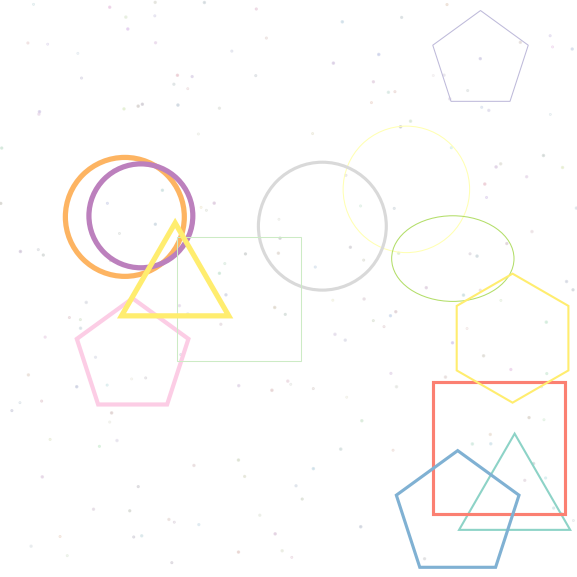[{"shape": "triangle", "thickness": 1, "radius": 0.56, "center": [0.891, 0.137]}, {"shape": "circle", "thickness": 0.5, "radius": 0.55, "center": [0.704, 0.671]}, {"shape": "pentagon", "thickness": 0.5, "radius": 0.43, "center": [0.832, 0.894]}, {"shape": "square", "thickness": 1.5, "radius": 0.57, "center": [0.864, 0.224]}, {"shape": "pentagon", "thickness": 1.5, "radius": 0.56, "center": [0.793, 0.107]}, {"shape": "circle", "thickness": 2.5, "radius": 0.51, "center": [0.216, 0.624]}, {"shape": "oval", "thickness": 0.5, "radius": 0.53, "center": [0.784, 0.551]}, {"shape": "pentagon", "thickness": 2, "radius": 0.51, "center": [0.23, 0.381]}, {"shape": "circle", "thickness": 1.5, "radius": 0.55, "center": [0.558, 0.608]}, {"shape": "circle", "thickness": 2.5, "radius": 0.45, "center": [0.244, 0.625]}, {"shape": "square", "thickness": 0.5, "radius": 0.54, "center": [0.414, 0.482]}, {"shape": "hexagon", "thickness": 1, "radius": 0.56, "center": [0.888, 0.414]}, {"shape": "triangle", "thickness": 2.5, "radius": 0.54, "center": [0.303, 0.506]}]